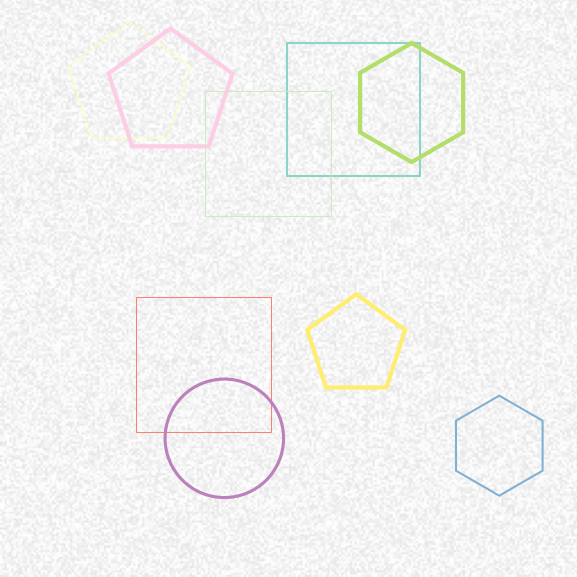[{"shape": "square", "thickness": 1, "radius": 0.58, "center": [0.612, 0.809]}, {"shape": "pentagon", "thickness": 0.5, "radius": 0.56, "center": [0.224, 0.85]}, {"shape": "square", "thickness": 0.5, "radius": 0.59, "center": [0.352, 0.368]}, {"shape": "hexagon", "thickness": 1, "radius": 0.43, "center": [0.865, 0.227]}, {"shape": "hexagon", "thickness": 2, "radius": 0.52, "center": [0.713, 0.822]}, {"shape": "pentagon", "thickness": 2, "radius": 0.56, "center": [0.295, 0.837]}, {"shape": "circle", "thickness": 1.5, "radius": 0.51, "center": [0.388, 0.24]}, {"shape": "square", "thickness": 0.5, "radius": 0.54, "center": [0.464, 0.733]}, {"shape": "pentagon", "thickness": 2, "radius": 0.45, "center": [0.617, 0.4]}]